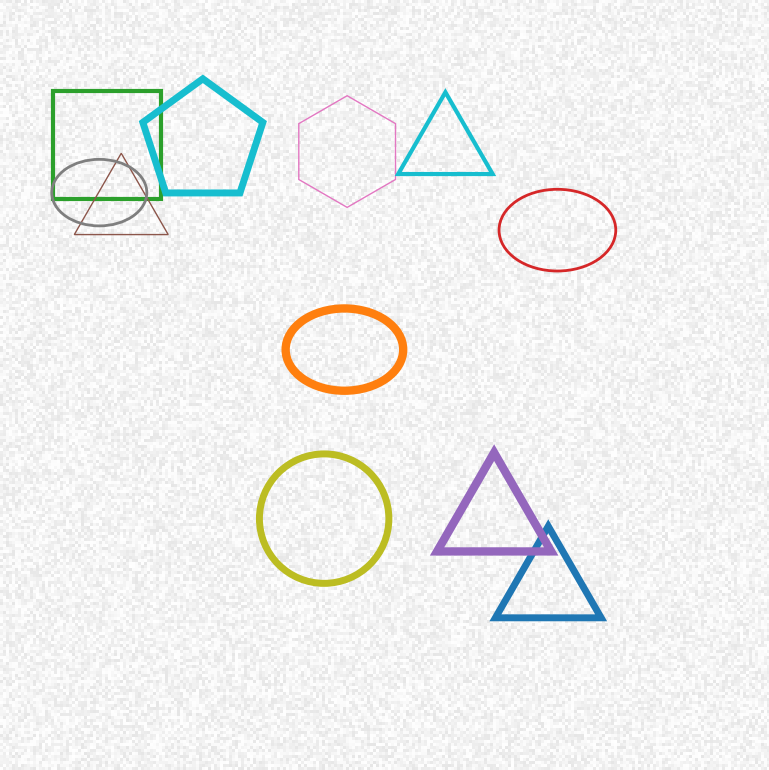[{"shape": "triangle", "thickness": 2.5, "radius": 0.4, "center": [0.712, 0.237]}, {"shape": "oval", "thickness": 3, "radius": 0.38, "center": [0.447, 0.546]}, {"shape": "square", "thickness": 1.5, "radius": 0.35, "center": [0.139, 0.812]}, {"shape": "oval", "thickness": 1, "radius": 0.38, "center": [0.724, 0.701]}, {"shape": "triangle", "thickness": 3, "radius": 0.43, "center": [0.642, 0.327]}, {"shape": "triangle", "thickness": 0.5, "radius": 0.35, "center": [0.157, 0.731]}, {"shape": "hexagon", "thickness": 0.5, "radius": 0.36, "center": [0.451, 0.803]}, {"shape": "oval", "thickness": 1, "radius": 0.31, "center": [0.129, 0.75]}, {"shape": "circle", "thickness": 2.5, "radius": 0.42, "center": [0.421, 0.326]}, {"shape": "triangle", "thickness": 1.5, "radius": 0.35, "center": [0.578, 0.809]}, {"shape": "pentagon", "thickness": 2.5, "radius": 0.41, "center": [0.263, 0.816]}]